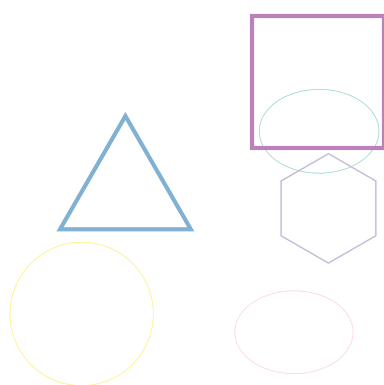[{"shape": "oval", "thickness": 0.5, "radius": 0.78, "center": [0.829, 0.659]}, {"shape": "hexagon", "thickness": 1, "radius": 0.71, "center": [0.853, 0.459]}, {"shape": "triangle", "thickness": 3, "radius": 0.98, "center": [0.326, 0.503]}, {"shape": "oval", "thickness": 0.5, "radius": 0.77, "center": [0.764, 0.137]}, {"shape": "square", "thickness": 3, "radius": 0.86, "center": [0.826, 0.787]}, {"shape": "circle", "thickness": 0.5, "radius": 0.93, "center": [0.212, 0.185]}]